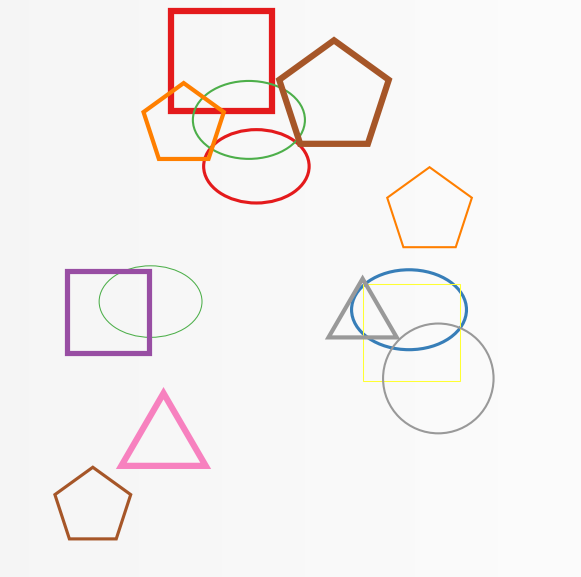[{"shape": "oval", "thickness": 1.5, "radius": 0.45, "center": [0.441, 0.711]}, {"shape": "square", "thickness": 3, "radius": 0.43, "center": [0.381, 0.893]}, {"shape": "oval", "thickness": 1.5, "radius": 0.49, "center": [0.704, 0.463]}, {"shape": "oval", "thickness": 1, "radius": 0.48, "center": [0.428, 0.792]}, {"shape": "oval", "thickness": 0.5, "radius": 0.44, "center": [0.259, 0.477]}, {"shape": "square", "thickness": 2.5, "radius": 0.36, "center": [0.186, 0.458]}, {"shape": "pentagon", "thickness": 2, "radius": 0.36, "center": [0.316, 0.783]}, {"shape": "pentagon", "thickness": 1, "radius": 0.38, "center": [0.739, 0.633]}, {"shape": "square", "thickness": 0.5, "radius": 0.42, "center": [0.708, 0.423]}, {"shape": "pentagon", "thickness": 1.5, "radius": 0.34, "center": [0.16, 0.121]}, {"shape": "pentagon", "thickness": 3, "radius": 0.5, "center": [0.575, 0.83]}, {"shape": "triangle", "thickness": 3, "radius": 0.42, "center": [0.281, 0.234]}, {"shape": "circle", "thickness": 1, "radius": 0.48, "center": [0.754, 0.344]}, {"shape": "triangle", "thickness": 2, "radius": 0.34, "center": [0.624, 0.449]}]